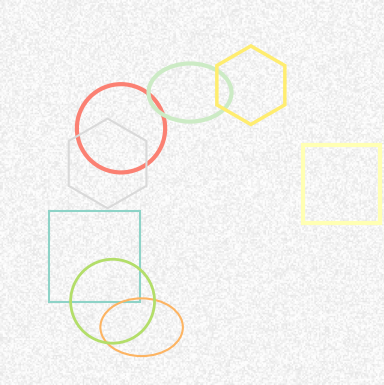[{"shape": "square", "thickness": 1.5, "radius": 0.59, "center": [0.245, 0.333]}, {"shape": "square", "thickness": 3, "radius": 0.5, "center": [0.887, 0.523]}, {"shape": "circle", "thickness": 3, "radius": 0.57, "center": [0.314, 0.667]}, {"shape": "oval", "thickness": 1.5, "radius": 0.54, "center": [0.368, 0.15]}, {"shape": "circle", "thickness": 2, "radius": 0.54, "center": [0.292, 0.218]}, {"shape": "hexagon", "thickness": 1.5, "radius": 0.58, "center": [0.279, 0.575]}, {"shape": "oval", "thickness": 3, "radius": 0.54, "center": [0.494, 0.76]}, {"shape": "hexagon", "thickness": 2.5, "radius": 0.51, "center": [0.652, 0.779]}]